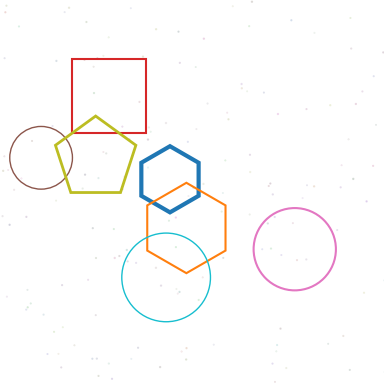[{"shape": "hexagon", "thickness": 3, "radius": 0.43, "center": [0.442, 0.534]}, {"shape": "hexagon", "thickness": 1.5, "radius": 0.59, "center": [0.484, 0.408]}, {"shape": "square", "thickness": 1.5, "radius": 0.48, "center": [0.284, 0.751]}, {"shape": "circle", "thickness": 1, "radius": 0.41, "center": [0.107, 0.59]}, {"shape": "circle", "thickness": 1.5, "radius": 0.53, "center": [0.766, 0.353]}, {"shape": "pentagon", "thickness": 2, "radius": 0.55, "center": [0.248, 0.589]}, {"shape": "circle", "thickness": 1, "radius": 0.58, "center": [0.432, 0.279]}]